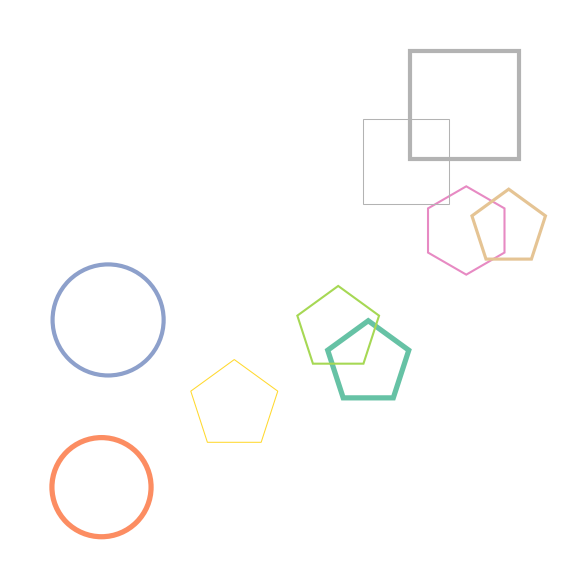[{"shape": "pentagon", "thickness": 2.5, "radius": 0.37, "center": [0.638, 0.37]}, {"shape": "circle", "thickness": 2.5, "radius": 0.43, "center": [0.176, 0.156]}, {"shape": "circle", "thickness": 2, "radius": 0.48, "center": [0.187, 0.445]}, {"shape": "hexagon", "thickness": 1, "radius": 0.38, "center": [0.807, 0.6]}, {"shape": "pentagon", "thickness": 1, "radius": 0.37, "center": [0.586, 0.43]}, {"shape": "pentagon", "thickness": 0.5, "radius": 0.4, "center": [0.406, 0.297]}, {"shape": "pentagon", "thickness": 1.5, "radius": 0.33, "center": [0.881, 0.605]}, {"shape": "square", "thickness": 0.5, "radius": 0.37, "center": [0.703, 0.72]}, {"shape": "square", "thickness": 2, "radius": 0.47, "center": [0.805, 0.817]}]